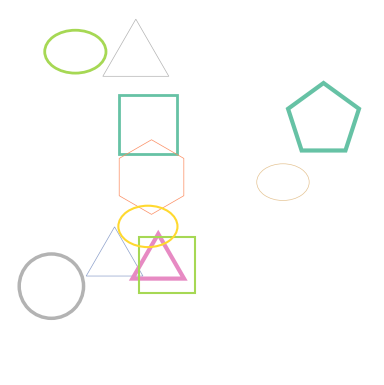[{"shape": "square", "thickness": 2, "radius": 0.38, "center": [0.384, 0.677]}, {"shape": "pentagon", "thickness": 3, "radius": 0.48, "center": [0.84, 0.687]}, {"shape": "hexagon", "thickness": 0.5, "radius": 0.48, "center": [0.394, 0.54]}, {"shape": "triangle", "thickness": 0.5, "radius": 0.43, "center": [0.298, 0.326]}, {"shape": "triangle", "thickness": 3, "radius": 0.39, "center": [0.411, 0.315]}, {"shape": "square", "thickness": 1.5, "radius": 0.36, "center": [0.433, 0.312]}, {"shape": "oval", "thickness": 2, "radius": 0.4, "center": [0.196, 0.866]}, {"shape": "oval", "thickness": 1.5, "radius": 0.38, "center": [0.384, 0.412]}, {"shape": "oval", "thickness": 0.5, "radius": 0.34, "center": [0.735, 0.527]}, {"shape": "triangle", "thickness": 0.5, "radius": 0.49, "center": [0.353, 0.851]}, {"shape": "circle", "thickness": 2.5, "radius": 0.42, "center": [0.133, 0.257]}]